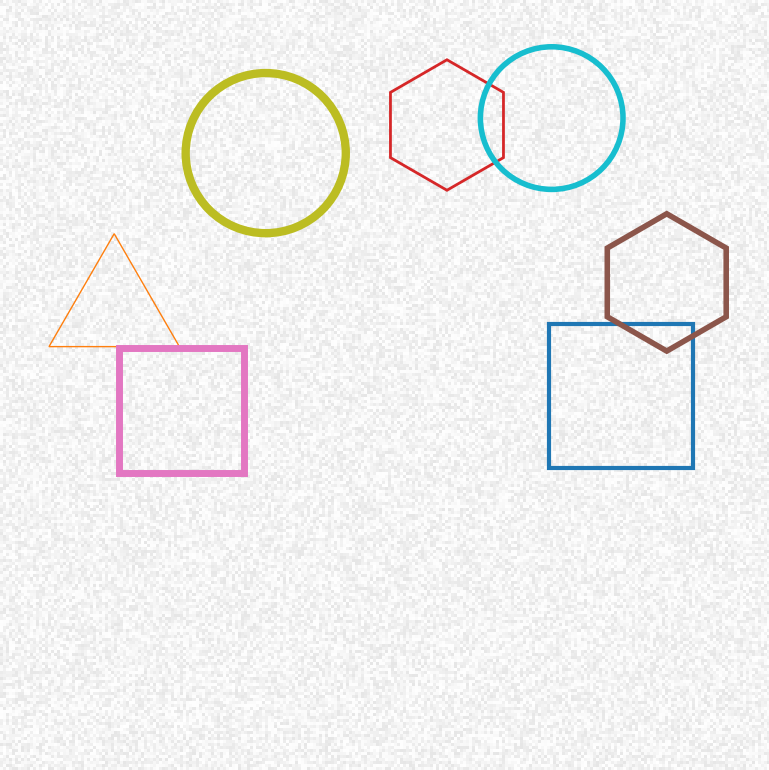[{"shape": "square", "thickness": 1.5, "radius": 0.47, "center": [0.806, 0.486]}, {"shape": "triangle", "thickness": 0.5, "radius": 0.49, "center": [0.148, 0.599]}, {"shape": "hexagon", "thickness": 1, "radius": 0.42, "center": [0.58, 0.838]}, {"shape": "hexagon", "thickness": 2, "radius": 0.45, "center": [0.866, 0.633]}, {"shape": "square", "thickness": 2.5, "radius": 0.4, "center": [0.235, 0.467]}, {"shape": "circle", "thickness": 3, "radius": 0.52, "center": [0.345, 0.801]}, {"shape": "circle", "thickness": 2, "radius": 0.46, "center": [0.716, 0.847]}]